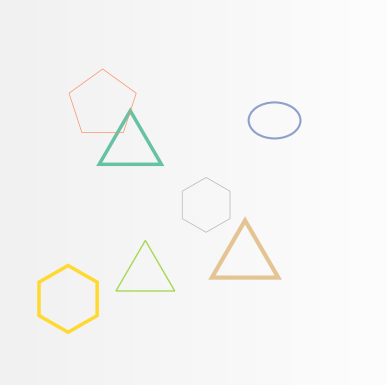[{"shape": "triangle", "thickness": 2.5, "radius": 0.46, "center": [0.336, 0.62]}, {"shape": "pentagon", "thickness": 0.5, "radius": 0.46, "center": [0.265, 0.73]}, {"shape": "oval", "thickness": 1.5, "radius": 0.33, "center": [0.709, 0.687]}, {"shape": "triangle", "thickness": 1, "radius": 0.44, "center": [0.375, 0.288]}, {"shape": "hexagon", "thickness": 2.5, "radius": 0.43, "center": [0.176, 0.224]}, {"shape": "triangle", "thickness": 3, "radius": 0.5, "center": [0.632, 0.328]}, {"shape": "hexagon", "thickness": 0.5, "radius": 0.36, "center": [0.532, 0.468]}]